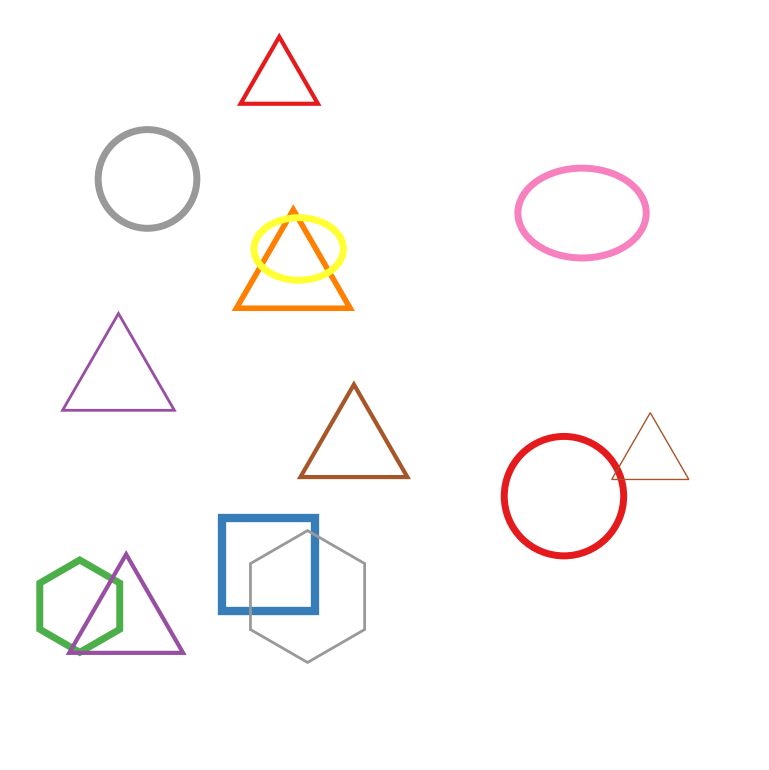[{"shape": "triangle", "thickness": 1.5, "radius": 0.29, "center": [0.363, 0.894]}, {"shape": "circle", "thickness": 2.5, "radius": 0.39, "center": [0.732, 0.356]}, {"shape": "square", "thickness": 3, "radius": 0.3, "center": [0.349, 0.267]}, {"shape": "hexagon", "thickness": 2.5, "radius": 0.3, "center": [0.104, 0.213]}, {"shape": "triangle", "thickness": 1, "radius": 0.42, "center": [0.154, 0.509]}, {"shape": "triangle", "thickness": 1.5, "radius": 0.43, "center": [0.164, 0.195]}, {"shape": "triangle", "thickness": 2, "radius": 0.43, "center": [0.381, 0.642]}, {"shape": "oval", "thickness": 2.5, "radius": 0.29, "center": [0.388, 0.677]}, {"shape": "triangle", "thickness": 0.5, "radius": 0.29, "center": [0.845, 0.406]}, {"shape": "triangle", "thickness": 1.5, "radius": 0.4, "center": [0.46, 0.421]}, {"shape": "oval", "thickness": 2.5, "radius": 0.42, "center": [0.756, 0.723]}, {"shape": "hexagon", "thickness": 1, "radius": 0.43, "center": [0.399, 0.225]}, {"shape": "circle", "thickness": 2.5, "radius": 0.32, "center": [0.192, 0.768]}]